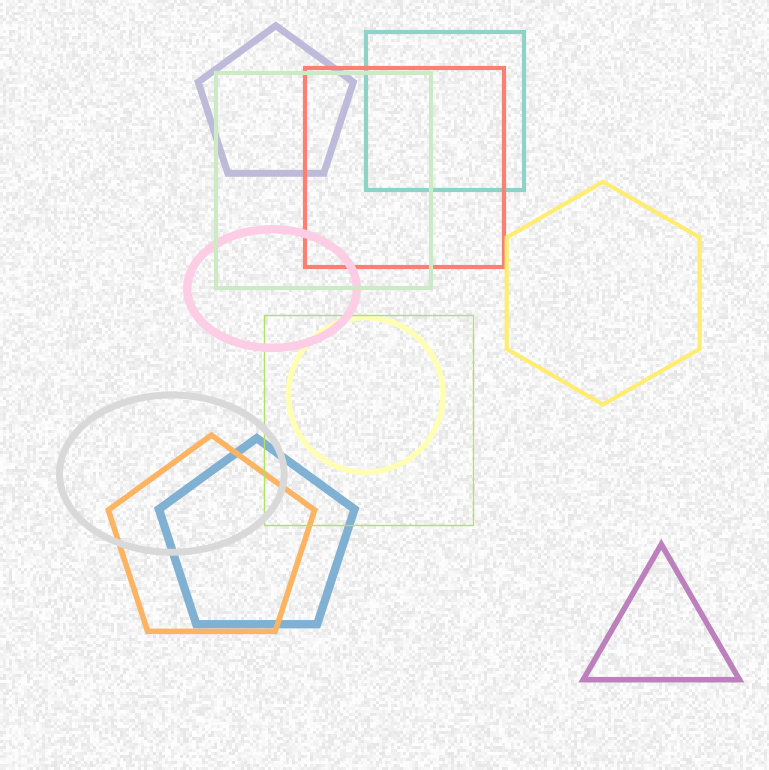[{"shape": "square", "thickness": 1.5, "radius": 0.51, "center": [0.578, 0.856]}, {"shape": "circle", "thickness": 2, "radius": 0.5, "center": [0.475, 0.487]}, {"shape": "pentagon", "thickness": 2.5, "radius": 0.53, "center": [0.358, 0.861]}, {"shape": "square", "thickness": 1.5, "radius": 0.65, "center": [0.525, 0.782]}, {"shape": "pentagon", "thickness": 3, "radius": 0.67, "center": [0.333, 0.297]}, {"shape": "pentagon", "thickness": 2, "radius": 0.7, "center": [0.275, 0.294]}, {"shape": "square", "thickness": 0.5, "radius": 0.68, "center": [0.478, 0.455]}, {"shape": "oval", "thickness": 3, "radius": 0.55, "center": [0.353, 0.625]}, {"shape": "oval", "thickness": 2.5, "radius": 0.73, "center": [0.223, 0.385]}, {"shape": "triangle", "thickness": 2, "radius": 0.59, "center": [0.859, 0.176]}, {"shape": "square", "thickness": 1.5, "radius": 0.7, "center": [0.42, 0.765]}, {"shape": "hexagon", "thickness": 1.5, "radius": 0.72, "center": [0.783, 0.619]}]